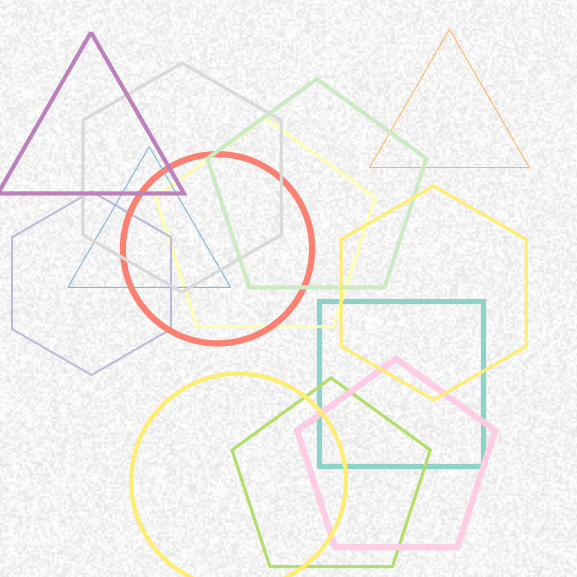[{"shape": "square", "thickness": 2.5, "radius": 0.71, "center": [0.694, 0.335]}, {"shape": "pentagon", "thickness": 1.5, "radius": 1.0, "center": [0.459, 0.595]}, {"shape": "hexagon", "thickness": 1, "radius": 0.79, "center": [0.158, 0.509]}, {"shape": "circle", "thickness": 3, "radius": 0.82, "center": [0.377, 0.568]}, {"shape": "triangle", "thickness": 0.5, "radius": 0.81, "center": [0.258, 0.583]}, {"shape": "triangle", "thickness": 0.5, "radius": 0.8, "center": [0.778, 0.789]}, {"shape": "pentagon", "thickness": 1.5, "radius": 0.9, "center": [0.573, 0.164]}, {"shape": "pentagon", "thickness": 3, "radius": 0.9, "center": [0.686, 0.198]}, {"shape": "hexagon", "thickness": 1.5, "radius": 0.99, "center": [0.315, 0.692]}, {"shape": "triangle", "thickness": 2, "radius": 0.93, "center": [0.158, 0.757]}, {"shape": "pentagon", "thickness": 2, "radius": 1.0, "center": [0.549, 0.663]}, {"shape": "circle", "thickness": 2, "radius": 0.93, "center": [0.413, 0.166]}, {"shape": "hexagon", "thickness": 1.5, "radius": 0.93, "center": [0.751, 0.492]}]